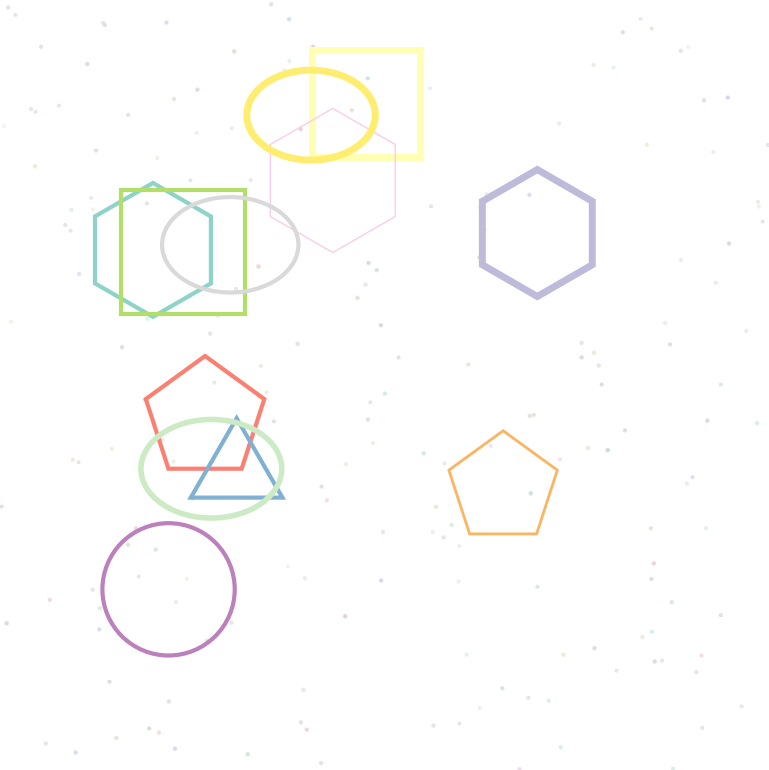[{"shape": "hexagon", "thickness": 1.5, "radius": 0.43, "center": [0.199, 0.675]}, {"shape": "square", "thickness": 2.5, "radius": 0.35, "center": [0.475, 0.866]}, {"shape": "hexagon", "thickness": 2.5, "radius": 0.41, "center": [0.698, 0.697]}, {"shape": "pentagon", "thickness": 1.5, "radius": 0.4, "center": [0.266, 0.457]}, {"shape": "triangle", "thickness": 1.5, "radius": 0.34, "center": [0.307, 0.388]}, {"shape": "pentagon", "thickness": 1, "radius": 0.37, "center": [0.653, 0.367]}, {"shape": "square", "thickness": 1.5, "radius": 0.4, "center": [0.238, 0.672]}, {"shape": "hexagon", "thickness": 0.5, "radius": 0.47, "center": [0.432, 0.766]}, {"shape": "oval", "thickness": 1.5, "radius": 0.44, "center": [0.299, 0.682]}, {"shape": "circle", "thickness": 1.5, "radius": 0.43, "center": [0.219, 0.235]}, {"shape": "oval", "thickness": 2, "radius": 0.46, "center": [0.274, 0.391]}, {"shape": "oval", "thickness": 2.5, "radius": 0.42, "center": [0.404, 0.85]}]